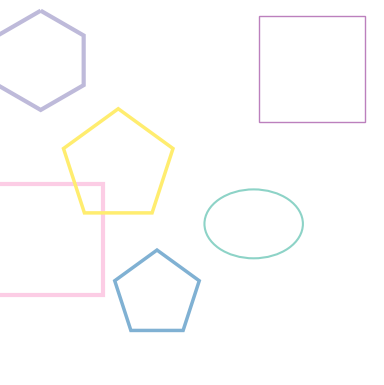[{"shape": "oval", "thickness": 1.5, "radius": 0.64, "center": [0.659, 0.419]}, {"shape": "hexagon", "thickness": 3, "radius": 0.64, "center": [0.106, 0.843]}, {"shape": "pentagon", "thickness": 2.5, "radius": 0.58, "center": [0.408, 0.235]}, {"shape": "square", "thickness": 3, "radius": 0.72, "center": [0.123, 0.378]}, {"shape": "square", "thickness": 1, "radius": 0.69, "center": [0.81, 0.821]}, {"shape": "pentagon", "thickness": 2.5, "radius": 0.75, "center": [0.307, 0.568]}]